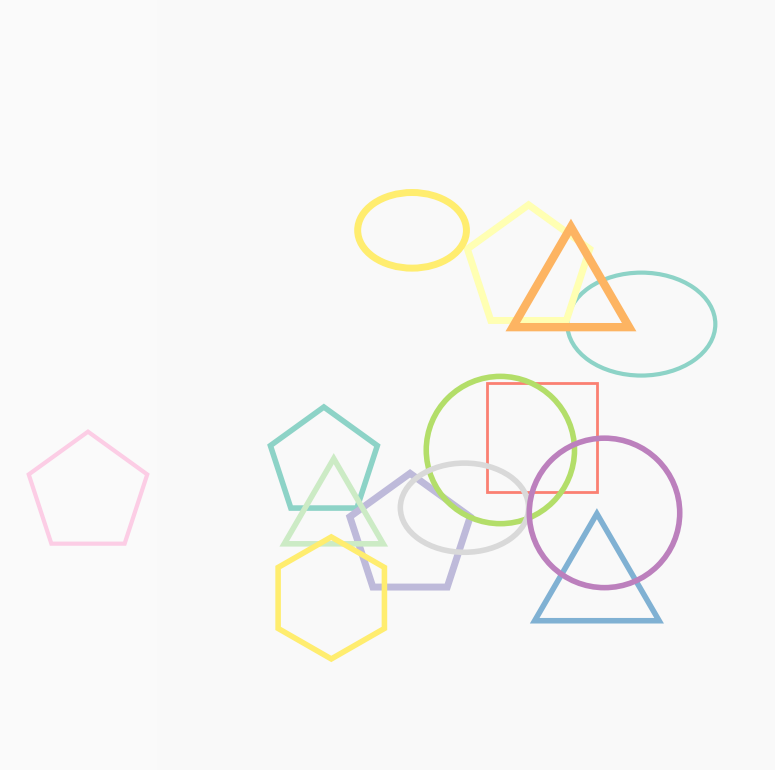[{"shape": "pentagon", "thickness": 2, "radius": 0.36, "center": [0.418, 0.399]}, {"shape": "oval", "thickness": 1.5, "radius": 0.48, "center": [0.828, 0.579]}, {"shape": "pentagon", "thickness": 2.5, "radius": 0.42, "center": [0.682, 0.651]}, {"shape": "pentagon", "thickness": 2.5, "radius": 0.41, "center": [0.529, 0.304]}, {"shape": "square", "thickness": 1, "radius": 0.36, "center": [0.699, 0.432]}, {"shape": "triangle", "thickness": 2, "radius": 0.46, "center": [0.77, 0.24]}, {"shape": "triangle", "thickness": 3, "radius": 0.43, "center": [0.737, 0.618]}, {"shape": "circle", "thickness": 2, "radius": 0.48, "center": [0.646, 0.416]}, {"shape": "pentagon", "thickness": 1.5, "radius": 0.4, "center": [0.114, 0.359]}, {"shape": "oval", "thickness": 2, "radius": 0.41, "center": [0.599, 0.341]}, {"shape": "circle", "thickness": 2, "radius": 0.49, "center": [0.78, 0.334]}, {"shape": "triangle", "thickness": 2, "radius": 0.37, "center": [0.431, 0.331]}, {"shape": "oval", "thickness": 2.5, "radius": 0.35, "center": [0.532, 0.701]}, {"shape": "hexagon", "thickness": 2, "radius": 0.4, "center": [0.427, 0.223]}]